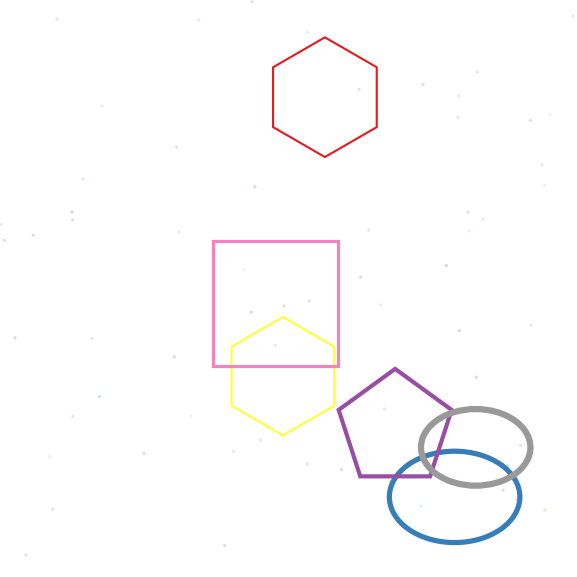[{"shape": "hexagon", "thickness": 1, "radius": 0.52, "center": [0.563, 0.831]}, {"shape": "oval", "thickness": 2.5, "radius": 0.57, "center": [0.787, 0.139]}, {"shape": "pentagon", "thickness": 2, "radius": 0.51, "center": [0.684, 0.258]}, {"shape": "hexagon", "thickness": 1, "radius": 0.51, "center": [0.49, 0.348]}, {"shape": "square", "thickness": 1.5, "radius": 0.54, "center": [0.477, 0.474]}, {"shape": "oval", "thickness": 3, "radius": 0.47, "center": [0.824, 0.224]}]